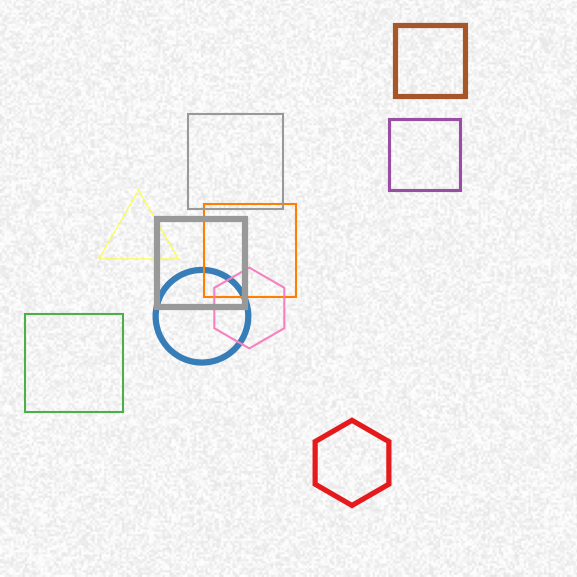[{"shape": "hexagon", "thickness": 2.5, "radius": 0.37, "center": [0.61, 0.198]}, {"shape": "circle", "thickness": 3, "radius": 0.4, "center": [0.35, 0.452]}, {"shape": "square", "thickness": 1, "radius": 0.42, "center": [0.128, 0.37]}, {"shape": "square", "thickness": 1.5, "radius": 0.31, "center": [0.735, 0.732]}, {"shape": "square", "thickness": 1, "radius": 0.4, "center": [0.433, 0.566]}, {"shape": "triangle", "thickness": 0.5, "radius": 0.4, "center": [0.24, 0.59]}, {"shape": "square", "thickness": 2.5, "radius": 0.31, "center": [0.745, 0.894]}, {"shape": "hexagon", "thickness": 1, "radius": 0.35, "center": [0.432, 0.466]}, {"shape": "square", "thickness": 3, "radius": 0.38, "center": [0.349, 0.544]}, {"shape": "square", "thickness": 1, "radius": 0.41, "center": [0.407, 0.72]}]